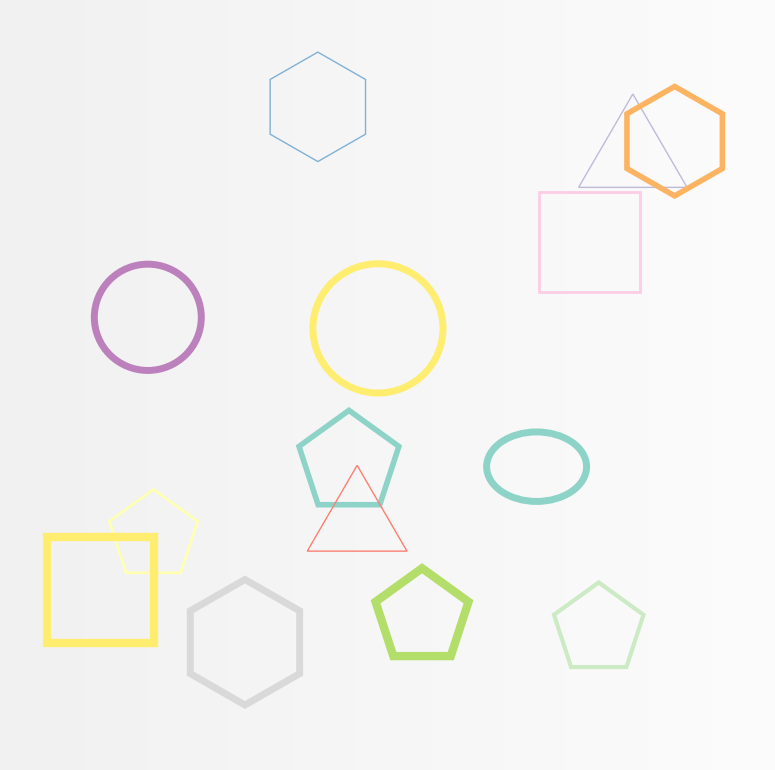[{"shape": "oval", "thickness": 2.5, "radius": 0.32, "center": [0.692, 0.394]}, {"shape": "pentagon", "thickness": 2, "radius": 0.34, "center": [0.45, 0.399]}, {"shape": "pentagon", "thickness": 1, "radius": 0.3, "center": [0.198, 0.305]}, {"shape": "triangle", "thickness": 0.5, "radius": 0.4, "center": [0.817, 0.797]}, {"shape": "triangle", "thickness": 0.5, "radius": 0.37, "center": [0.461, 0.321]}, {"shape": "hexagon", "thickness": 0.5, "radius": 0.36, "center": [0.41, 0.861]}, {"shape": "hexagon", "thickness": 2, "radius": 0.36, "center": [0.871, 0.817]}, {"shape": "pentagon", "thickness": 3, "radius": 0.32, "center": [0.545, 0.199]}, {"shape": "square", "thickness": 1, "radius": 0.33, "center": [0.76, 0.686]}, {"shape": "hexagon", "thickness": 2.5, "radius": 0.41, "center": [0.316, 0.166]}, {"shape": "circle", "thickness": 2.5, "radius": 0.35, "center": [0.191, 0.588]}, {"shape": "pentagon", "thickness": 1.5, "radius": 0.3, "center": [0.773, 0.183]}, {"shape": "square", "thickness": 3, "radius": 0.35, "center": [0.13, 0.234]}, {"shape": "circle", "thickness": 2.5, "radius": 0.42, "center": [0.488, 0.574]}]